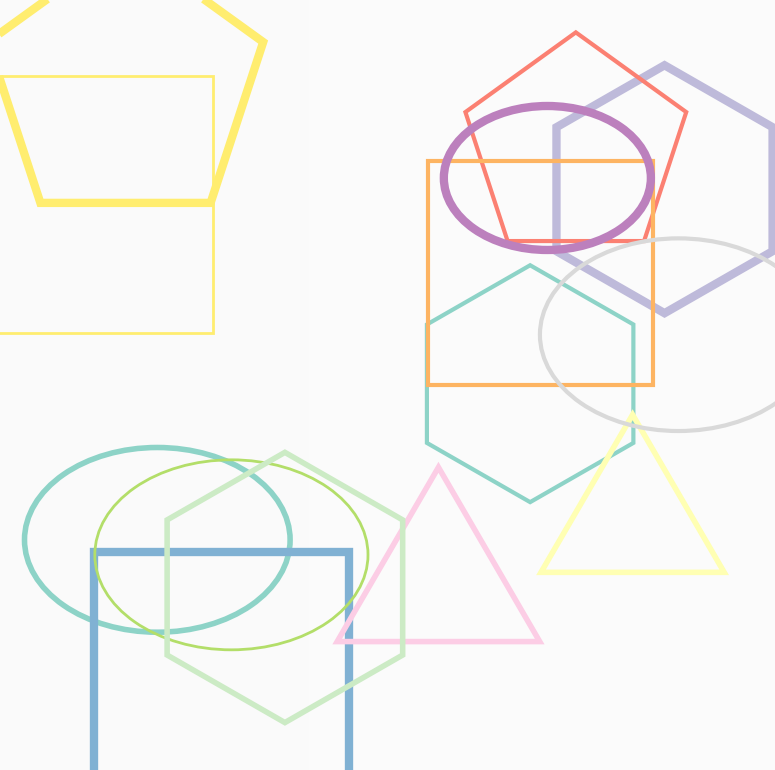[{"shape": "hexagon", "thickness": 1.5, "radius": 0.77, "center": [0.684, 0.502]}, {"shape": "oval", "thickness": 2, "radius": 0.86, "center": [0.203, 0.299]}, {"shape": "triangle", "thickness": 2, "radius": 0.68, "center": [0.816, 0.325]}, {"shape": "hexagon", "thickness": 3, "radius": 0.8, "center": [0.857, 0.754]}, {"shape": "pentagon", "thickness": 1.5, "radius": 0.75, "center": [0.743, 0.808]}, {"shape": "square", "thickness": 3, "radius": 0.82, "center": [0.285, 0.119]}, {"shape": "square", "thickness": 1.5, "radius": 0.73, "center": [0.697, 0.646]}, {"shape": "oval", "thickness": 1, "radius": 0.88, "center": [0.299, 0.279]}, {"shape": "triangle", "thickness": 2, "radius": 0.75, "center": [0.566, 0.242]}, {"shape": "oval", "thickness": 1.5, "radius": 0.89, "center": [0.875, 0.565]}, {"shape": "oval", "thickness": 3, "radius": 0.67, "center": [0.706, 0.769]}, {"shape": "hexagon", "thickness": 2, "radius": 0.88, "center": [0.368, 0.237]}, {"shape": "square", "thickness": 1, "radius": 0.84, "center": [0.108, 0.735]}, {"shape": "pentagon", "thickness": 3, "radius": 0.93, "center": [0.162, 0.888]}]